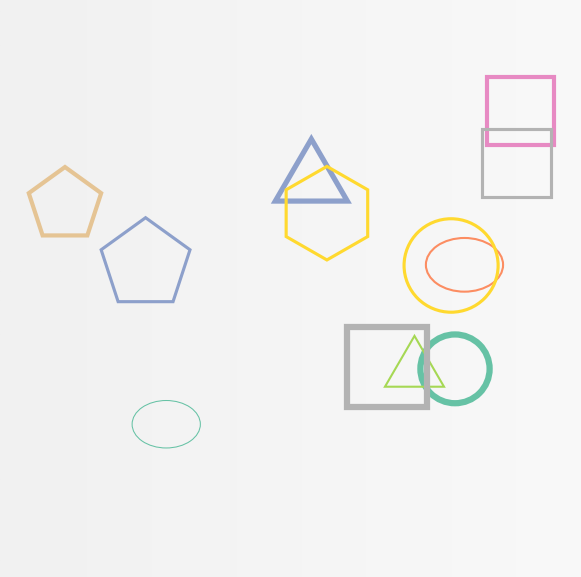[{"shape": "oval", "thickness": 0.5, "radius": 0.29, "center": [0.286, 0.265]}, {"shape": "circle", "thickness": 3, "radius": 0.3, "center": [0.783, 0.36]}, {"shape": "oval", "thickness": 1, "radius": 0.33, "center": [0.799, 0.541]}, {"shape": "pentagon", "thickness": 1.5, "radius": 0.4, "center": [0.25, 0.542]}, {"shape": "triangle", "thickness": 2.5, "radius": 0.36, "center": [0.536, 0.687]}, {"shape": "square", "thickness": 2, "radius": 0.29, "center": [0.896, 0.807]}, {"shape": "triangle", "thickness": 1, "radius": 0.29, "center": [0.713, 0.359]}, {"shape": "circle", "thickness": 1.5, "radius": 0.4, "center": [0.776, 0.539]}, {"shape": "hexagon", "thickness": 1.5, "radius": 0.4, "center": [0.562, 0.63]}, {"shape": "pentagon", "thickness": 2, "radius": 0.33, "center": [0.112, 0.644]}, {"shape": "square", "thickness": 1.5, "radius": 0.29, "center": [0.889, 0.717]}, {"shape": "square", "thickness": 3, "radius": 0.34, "center": [0.666, 0.364]}]